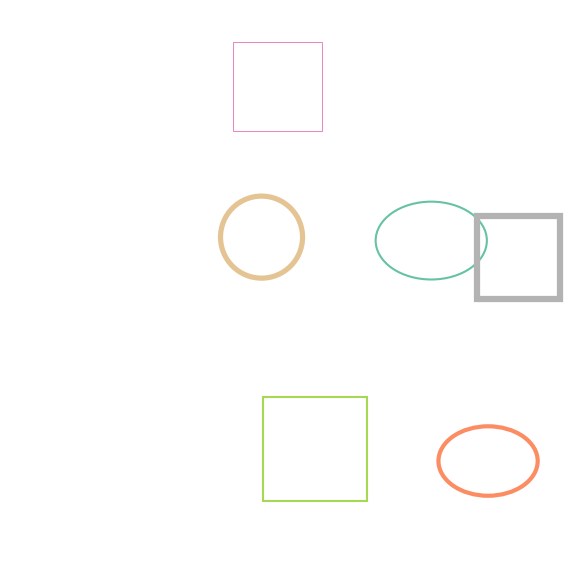[{"shape": "oval", "thickness": 1, "radius": 0.48, "center": [0.747, 0.583]}, {"shape": "oval", "thickness": 2, "radius": 0.43, "center": [0.845, 0.201]}, {"shape": "square", "thickness": 0.5, "radius": 0.39, "center": [0.48, 0.85]}, {"shape": "square", "thickness": 1, "radius": 0.45, "center": [0.545, 0.221]}, {"shape": "circle", "thickness": 2.5, "radius": 0.36, "center": [0.453, 0.589]}, {"shape": "square", "thickness": 3, "radius": 0.36, "center": [0.898, 0.553]}]